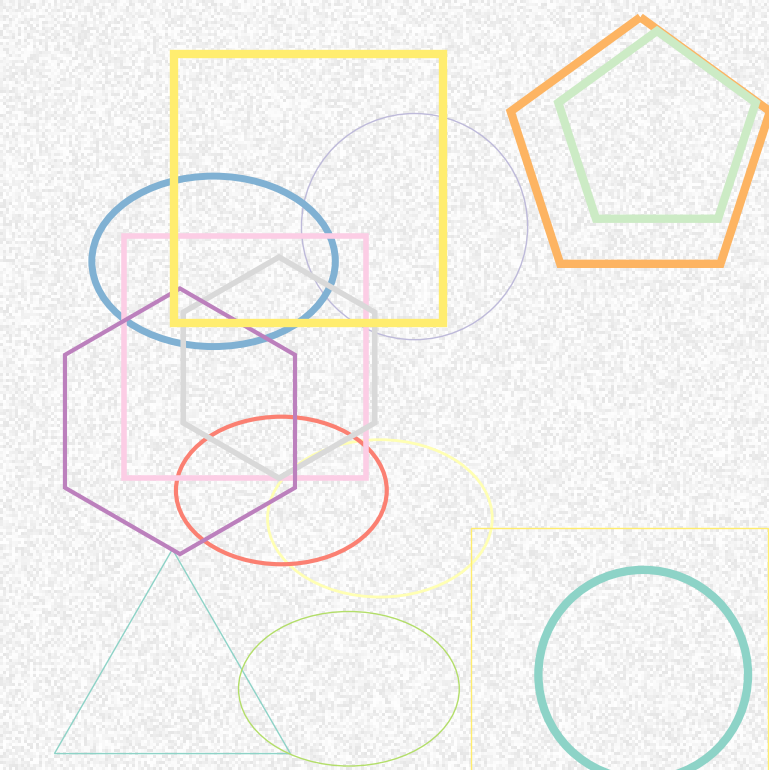[{"shape": "circle", "thickness": 3, "radius": 0.68, "center": [0.835, 0.124]}, {"shape": "triangle", "thickness": 0.5, "radius": 0.88, "center": [0.224, 0.11]}, {"shape": "oval", "thickness": 1, "radius": 0.73, "center": [0.493, 0.327]}, {"shape": "circle", "thickness": 0.5, "radius": 0.73, "center": [0.538, 0.706]}, {"shape": "oval", "thickness": 1.5, "radius": 0.68, "center": [0.365, 0.363]}, {"shape": "oval", "thickness": 2.5, "radius": 0.79, "center": [0.277, 0.661]}, {"shape": "pentagon", "thickness": 3, "radius": 0.89, "center": [0.832, 0.801]}, {"shape": "oval", "thickness": 0.5, "radius": 0.72, "center": [0.453, 0.106]}, {"shape": "square", "thickness": 2, "radius": 0.78, "center": [0.318, 0.536]}, {"shape": "hexagon", "thickness": 2, "radius": 0.72, "center": [0.362, 0.523]}, {"shape": "hexagon", "thickness": 1.5, "radius": 0.86, "center": [0.234, 0.453]}, {"shape": "pentagon", "thickness": 3, "radius": 0.67, "center": [0.853, 0.825]}, {"shape": "square", "thickness": 3, "radius": 0.87, "center": [0.401, 0.756]}, {"shape": "square", "thickness": 0.5, "radius": 0.96, "center": [0.804, 0.121]}]